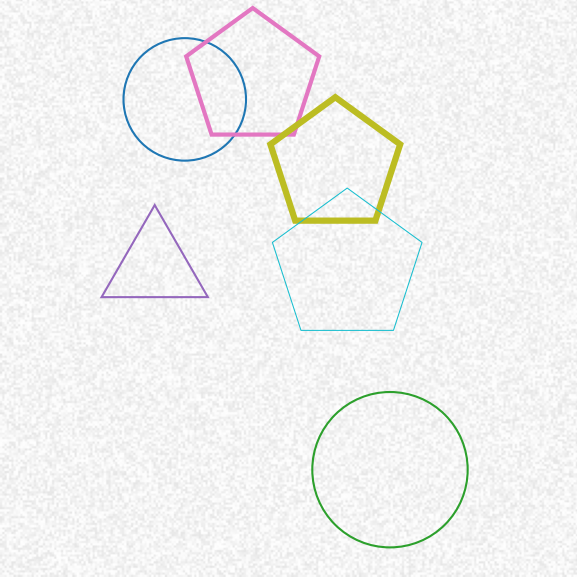[{"shape": "circle", "thickness": 1, "radius": 0.53, "center": [0.32, 0.827]}, {"shape": "circle", "thickness": 1, "radius": 0.67, "center": [0.675, 0.186]}, {"shape": "triangle", "thickness": 1, "radius": 0.53, "center": [0.268, 0.538]}, {"shape": "pentagon", "thickness": 2, "radius": 0.61, "center": [0.438, 0.864]}, {"shape": "pentagon", "thickness": 3, "radius": 0.59, "center": [0.581, 0.713]}, {"shape": "pentagon", "thickness": 0.5, "radius": 0.68, "center": [0.601, 0.537]}]